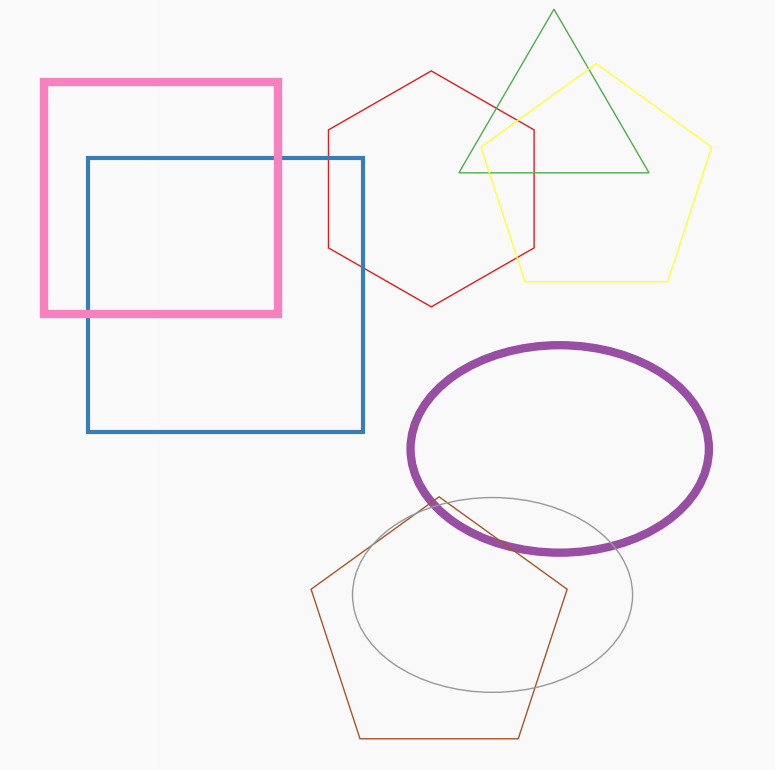[{"shape": "hexagon", "thickness": 0.5, "radius": 0.77, "center": [0.557, 0.755]}, {"shape": "square", "thickness": 1.5, "radius": 0.89, "center": [0.291, 0.617]}, {"shape": "triangle", "thickness": 0.5, "radius": 0.71, "center": [0.715, 0.846]}, {"shape": "oval", "thickness": 3, "radius": 0.96, "center": [0.722, 0.417]}, {"shape": "pentagon", "thickness": 0.5, "radius": 0.78, "center": [0.769, 0.761]}, {"shape": "pentagon", "thickness": 0.5, "radius": 0.87, "center": [0.567, 0.181]}, {"shape": "square", "thickness": 3, "radius": 0.76, "center": [0.208, 0.743]}, {"shape": "oval", "thickness": 0.5, "radius": 0.9, "center": [0.636, 0.227]}]